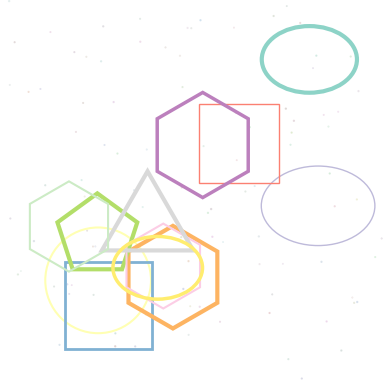[{"shape": "oval", "thickness": 3, "radius": 0.62, "center": [0.804, 0.846]}, {"shape": "circle", "thickness": 1.5, "radius": 0.69, "center": [0.255, 0.272]}, {"shape": "oval", "thickness": 1, "radius": 0.74, "center": [0.826, 0.465]}, {"shape": "square", "thickness": 1, "radius": 0.52, "center": [0.622, 0.627]}, {"shape": "square", "thickness": 2, "radius": 0.56, "center": [0.281, 0.207]}, {"shape": "hexagon", "thickness": 3, "radius": 0.67, "center": [0.449, 0.28]}, {"shape": "pentagon", "thickness": 3, "radius": 0.54, "center": [0.253, 0.389]}, {"shape": "hexagon", "thickness": 1.5, "radius": 0.55, "center": [0.424, 0.309]}, {"shape": "triangle", "thickness": 3, "radius": 0.69, "center": [0.383, 0.418]}, {"shape": "hexagon", "thickness": 2.5, "radius": 0.68, "center": [0.527, 0.623]}, {"shape": "hexagon", "thickness": 1.5, "radius": 0.59, "center": [0.179, 0.412]}, {"shape": "oval", "thickness": 2.5, "radius": 0.58, "center": [0.41, 0.304]}]